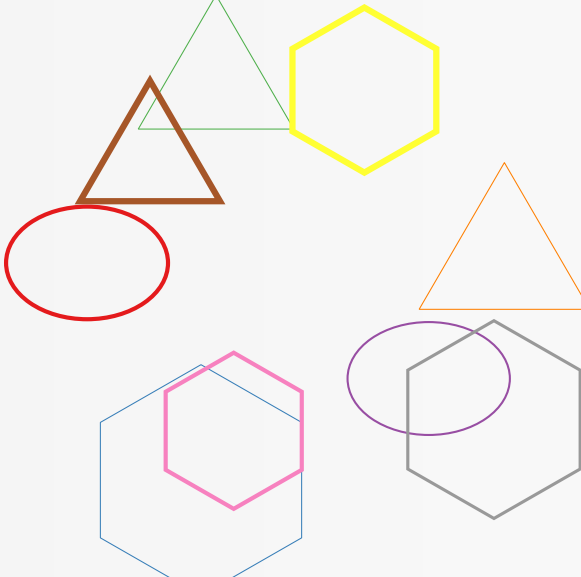[{"shape": "oval", "thickness": 2, "radius": 0.7, "center": [0.15, 0.544]}, {"shape": "hexagon", "thickness": 0.5, "radius": 1.0, "center": [0.346, 0.168]}, {"shape": "triangle", "thickness": 0.5, "radius": 0.77, "center": [0.372, 0.853]}, {"shape": "oval", "thickness": 1, "radius": 0.7, "center": [0.738, 0.344]}, {"shape": "triangle", "thickness": 0.5, "radius": 0.85, "center": [0.868, 0.548]}, {"shape": "hexagon", "thickness": 3, "radius": 0.71, "center": [0.627, 0.843]}, {"shape": "triangle", "thickness": 3, "radius": 0.69, "center": [0.258, 0.72]}, {"shape": "hexagon", "thickness": 2, "radius": 0.68, "center": [0.402, 0.253]}, {"shape": "hexagon", "thickness": 1.5, "radius": 0.86, "center": [0.85, 0.273]}]